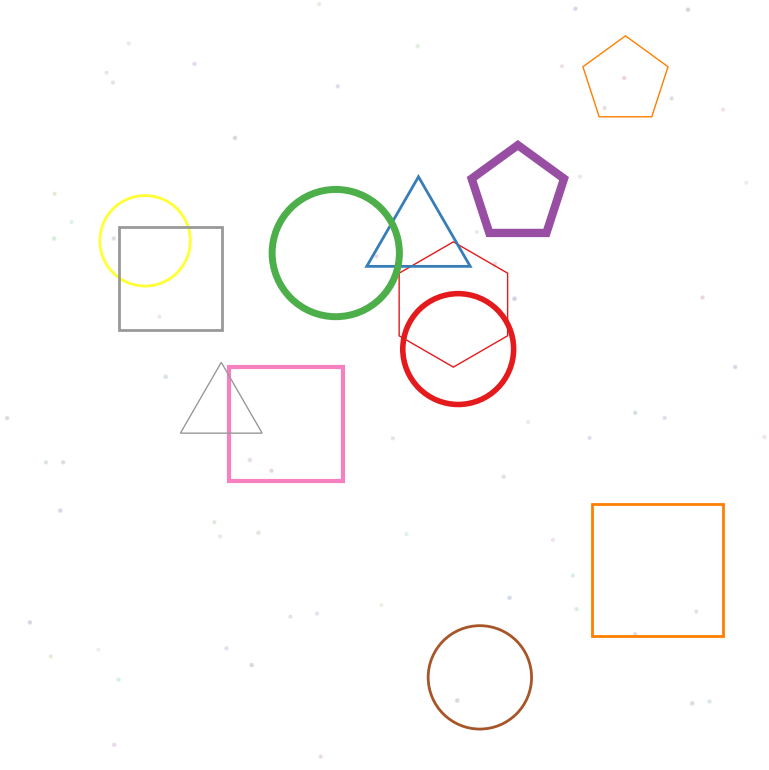[{"shape": "hexagon", "thickness": 0.5, "radius": 0.41, "center": [0.589, 0.605]}, {"shape": "circle", "thickness": 2, "radius": 0.36, "center": [0.595, 0.547]}, {"shape": "triangle", "thickness": 1, "radius": 0.39, "center": [0.543, 0.693]}, {"shape": "circle", "thickness": 2.5, "radius": 0.41, "center": [0.436, 0.671]}, {"shape": "pentagon", "thickness": 3, "radius": 0.32, "center": [0.673, 0.748]}, {"shape": "pentagon", "thickness": 0.5, "radius": 0.29, "center": [0.812, 0.895]}, {"shape": "square", "thickness": 1, "radius": 0.43, "center": [0.854, 0.26]}, {"shape": "circle", "thickness": 1, "radius": 0.29, "center": [0.188, 0.687]}, {"shape": "circle", "thickness": 1, "radius": 0.34, "center": [0.623, 0.12]}, {"shape": "square", "thickness": 1.5, "radius": 0.37, "center": [0.371, 0.45]}, {"shape": "square", "thickness": 1, "radius": 0.34, "center": [0.221, 0.638]}, {"shape": "triangle", "thickness": 0.5, "radius": 0.31, "center": [0.287, 0.468]}]